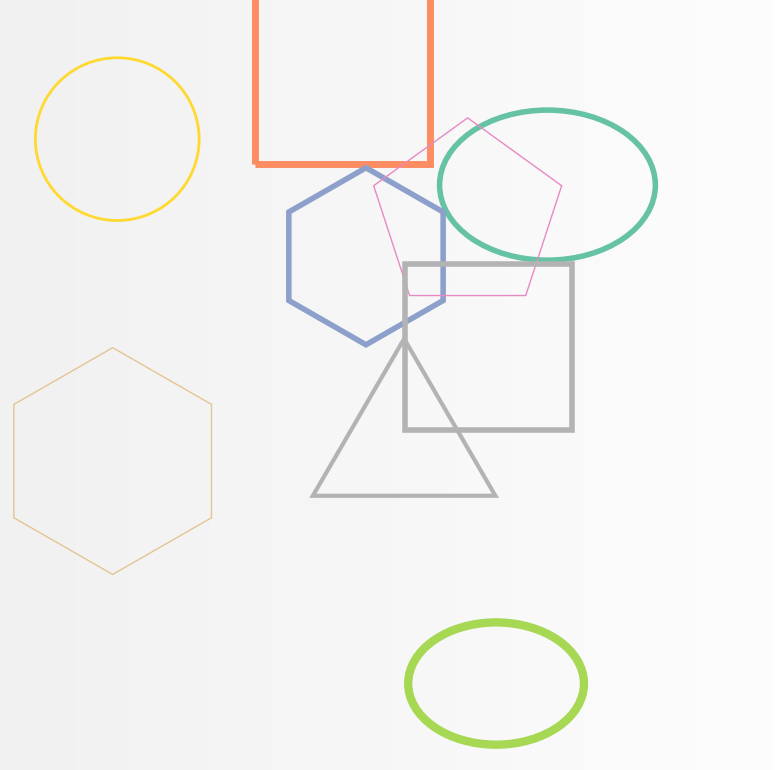[{"shape": "oval", "thickness": 2, "radius": 0.7, "center": [0.706, 0.76]}, {"shape": "square", "thickness": 2.5, "radius": 0.57, "center": [0.442, 0.9]}, {"shape": "hexagon", "thickness": 2, "radius": 0.57, "center": [0.472, 0.667]}, {"shape": "pentagon", "thickness": 0.5, "radius": 0.64, "center": [0.603, 0.719]}, {"shape": "oval", "thickness": 3, "radius": 0.57, "center": [0.64, 0.112]}, {"shape": "circle", "thickness": 1, "radius": 0.53, "center": [0.151, 0.819]}, {"shape": "hexagon", "thickness": 0.5, "radius": 0.74, "center": [0.145, 0.401]}, {"shape": "triangle", "thickness": 1.5, "radius": 0.68, "center": [0.521, 0.424]}, {"shape": "square", "thickness": 2, "radius": 0.54, "center": [0.63, 0.55]}]